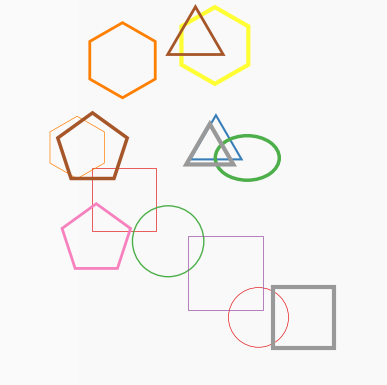[{"shape": "circle", "thickness": 0.5, "radius": 0.39, "center": [0.667, 0.176]}, {"shape": "square", "thickness": 0.5, "radius": 0.41, "center": [0.32, 0.482]}, {"shape": "triangle", "thickness": 1.5, "radius": 0.38, "center": [0.557, 0.624]}, {"shape": "oval", "thickness": 2.5, "radius": 0.41, "center": [0.638, 0.59]}, {"shape": "circle", "thickness": 1, "radius": 0.46, "center": [0.434, 0.373]}, {"shape": "square", "thickness": 0.5, "radius": 0.48, "center": [0.582, 0.29]}, {"shape": "hexagon", "thickness": 0.5, "radius": 0.41, "center": [0.199, 0.617]}, {"shape": "hexagon", "thickness": 2, "radius": 0.49, "center": [0.316, 0.844]}, {"shape": "hexagon", "thickness": 3, "radius": 0.5, "center": [0.555, 0.882]}, {"shape": "triangle", "thickness": 2, "radius": 0.41, "center": [0.504, 0.9]}, {"shape": "pentagon", "thickness": 2.5, "radius": 0.47, "center": [0.239, 0.613]}, {"shape": "pentagon", "thickness": 2, "radius": 0.46, "center": [0.248, 0.378]}, {"shape": "square", "thickness": 3, "radius": 0.4, "center": [0.783, 0.174]}, {"shape": "triangle", "thickness": 3, "radius": 0.35, "center": [0.541, 0.608]}]